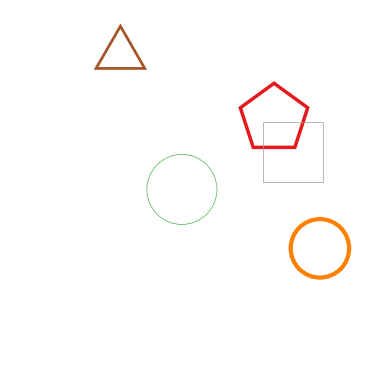[{"shape": "pentagon", "thickness": 2.5, "radius": 0.46, "center": [0.712, 0.692]}, {"shape": "circle", "thickness": 0.5, "radius": 0.45, "center": [0.472, 0.508]}, {"shape": "circle", "thickness": 3, "radius": 0.38, "center": [0.831, 0.355]}, {"shape": "triangle", "thickness": 2, "radius": 0.37, "center": [0.313, 0.859]}, {"shape": "square", "thickness": 0.5, "radius": 0.39, "center": [0.761, 0.605]}]